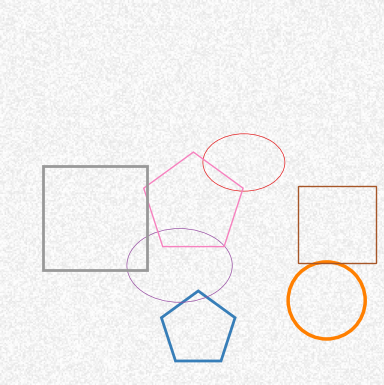[{"shape": "oval", "thickness": 0.5, "radius": 0.53, "center": [0.633, 0.578]}, {"shape": "pentagon", "thickness": 2, "radius": 0.5, "center": [0.515, 0.144]}, {"shape": "oval", "thickness": 0.5, "radius": 0.68, "center": [0.466, 0.311]}, {"shape": "circle", "thickness": 2.5, "radius": 0.5, "center": [0.848, 0.22]}, {"shape": "square", "thickness": 1, "radius": 0.5, "center": [0.875, 0.417]}, {"shape": "pentagon", "thickness": 1, "radius": 0.68, "center": [0.502, 0.469]}, {"shape": "square", "thickness": 2, "radius": 0.67, "center": [0.246, 0.433]}]